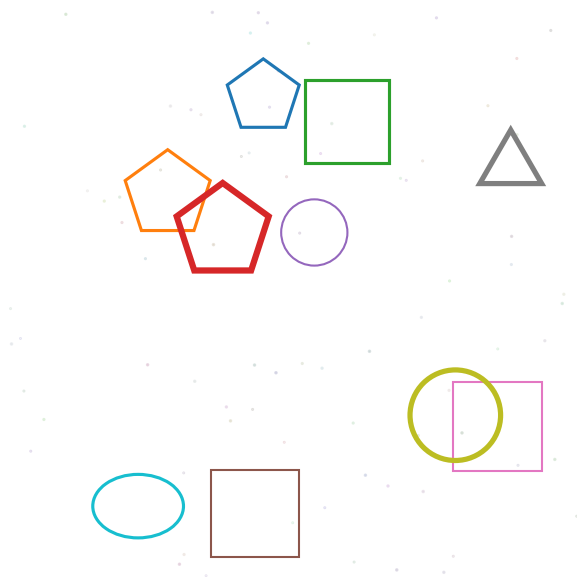[{"shape": "pentagon", "thickness": 1.5, "radius": 0.33, "center": [0.456, 0.832]}, {"shape": "pentagon", "thickness": 1.5, "radius": 0.39, "center": [0.29, 0.663]}, {"shape": "square", "thickness": 1.5, "radius": 0.36, "center": [0.601, 0.789]}, {"shape": "pentagon", "thickness": 3, "radius": 0.42, "center": [0.386, 0.599]}, {"shape": "circle", "thickness": 1, "radius": 0.29, "center": [0.544, 0.597]}, {"shape": "square", "thickness": 1, "radius": 0.38, "center": [0.442, 0.11]}, {"shape": "square", "thickness": 1, "radius": 0.39, "center": [0.861, 0.26]}, {"shape": "triangle", "thickness": 2.5, "radius": 0.31, "center": [0.884, 0.712]}, {"shape": "circle", "thickness": 2.5, "radius": 0.39, "center": [0.788, 0.28]}, {"shape": "oval", "thickness": 1.5, "radius": 0.39, "center": [0.239, 0.123]}]